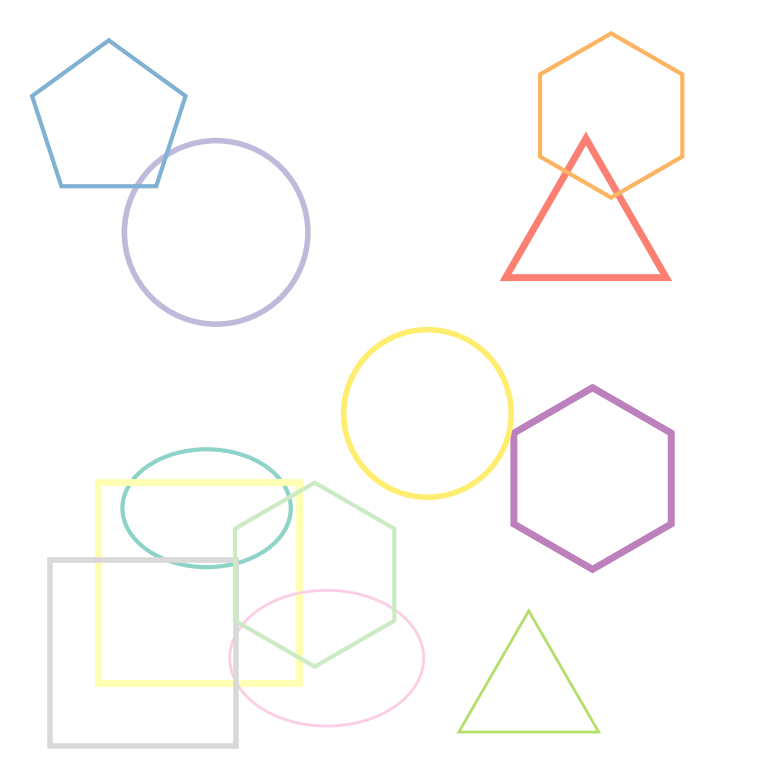[{"shape": "oval", "thickness": 1.5, "radius": 0.55, "center": [0.268, 0.34]}, {"shape": "square", "thickness": 2.5, "radius": 0.65, "center": [0.258, 0.244]}, {"shape": "circle", "thickness": 2, "radius": 0.6, "center": [0.281, 0.698]}, {"shape": "triangle", "thickness": 2.5, "radius": 0.6, "center": [0.761, 0.7]}, {"shape": "pentagon", "thickness": 1.5, "radius": 0.52, "center": [0.141, 0.843]}, {"shape": "hexagon", "thickness": 1.5, "radius": 0.53, "center": [0.794, 0.85]}, {"shape": "triangle", "thickness": 1, "radius": 0.52, "center": [0.687, 0.102]}, {"shape": "oval", "thickness": 1, "radius": 0.63, "center": [0.424, 0.145]}, {"shape": "square", "thickness": 2, "radius": 0.6, "center": [0.186, 0.152]}, {"shape": "hexagon", "thickness": 2.5, "radius": 0.59, "center": [0.77, 0.379]}, {"shape": "hexagon", "thickness": 1.5, "radius": 0.6, "center": [0.409, 0.254]}, {"shape": "circle", "thickness": 2, "radius": 0.54, "center": [0.555, 0.463]}]